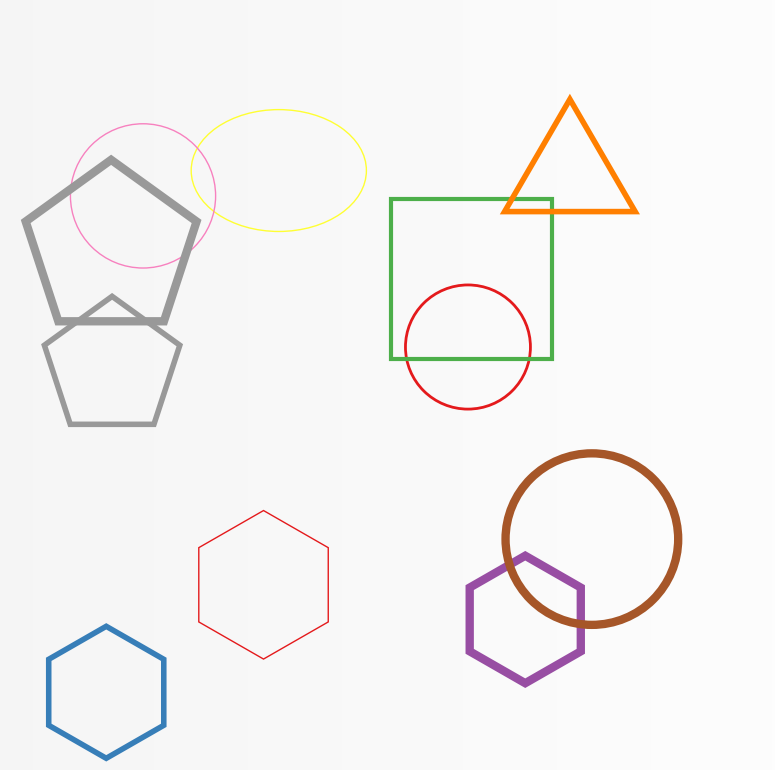[{"shape": "hexagon", "thickness": 0.5, "radius": 0.48, "center": [0.34, 0.241]}, {"shape": "circle", "thickness": 1, "radius": 0.4, "center": [0.604, 0.549]}, {"shape": "hexagon", "thickness": 2, "radius": 0.43, "center": [0.137, 0.101]}, {"shape": "square", "thickness": 1.5, "radius": 0.52, "center": [0.608, 0.637]}, {"shape": "hexagon", "thickness": 3, "radius": 0.41, "center": [0.678, 0.196]}, {"shape": "triangle", "thickness": 2, "radius": 0.49, "center": [0.735, 0.774]}, {"shape": "oval", "thickness": 0.5, "radius": 0.57, "center": [0.36, 0.779]}, {"shape": "circle", "thickness": 3, "radius": 0.56, "center": [0.764, 0.3]}, {"shape": "circle", "thickness": 0.5, "radius": 0.47, "center": [0.185, 0.746]}, {"shape": "pentagon", "thickness": 2, "radius": 0.46, "center": [0.145, 0.523]}, {"shape": "pentagon", "thickness": 3, "radius": 0.58, "center": [0.143, 0.677]}]